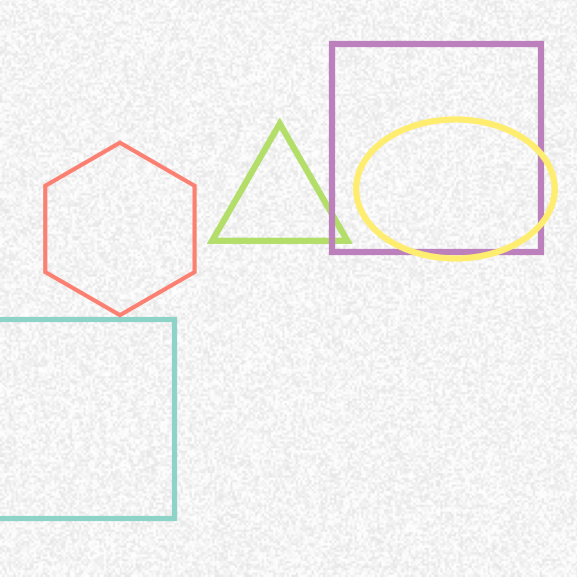[{"shape": "square", "thickness": 2.5, "radius": 0.86, "center": [0.129, 0.275]}, {"shape": "hexagon", "thickness": 2, "radius": 0.75, "center": [0.208, 0.603]}, {"shape": "triangle", "thickness": 3, "radius": 0.68, "center": [0.484, 0.65]}, {"shape": "square", "thickness": 3, "radius": 0.9, "center": [0.756, 0.743]}, {"shape": "oval", "thickness": 3, "radius": 0.86, "center": [0.789, 0.672]}]